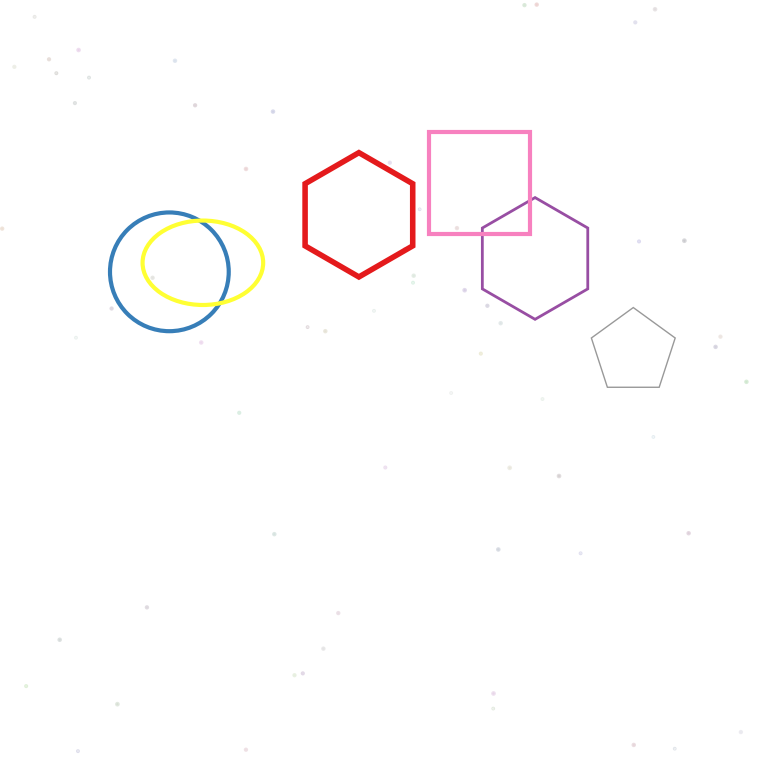[{"shape": "hexagon", "thickness": 2, "radius": 0.4, "center": [0.466, 0.721]}, {"shape": "circle", "thickness": 1.5, "radius": 0.39, "center": [0.22, 0.647]}, {"shape": "hexagon", "thickness": 1, "radius": 0.4, "center": [0.695, 0.664]}, {"shape": "oval", "thickness": 1.5, "radius": 0.39, "center": [0.263, 0.659]}, {"shape": "square", "thickness": 1.5, "radius": 0.33, "center": [0.622, 0.762]}, {"shape": "pentagon", "thickness": 0.5, "radius": 0.29, "center": [0.822, 0.543]}]